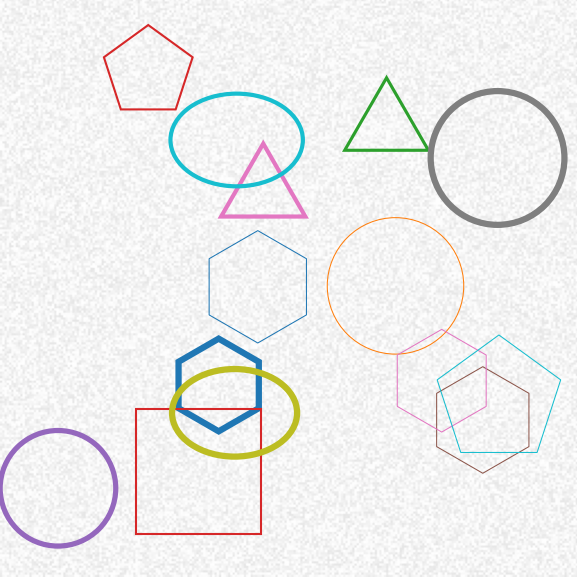[{"shape": "hexagon", "thickness": 3, "radius": 0.4, "center": [0.379, 0.332]}, {"shape": "hexagon", "thickness": 0.5, "radius": 0.49, "center": [0.446, 0.502]}, {"shape": "circle", "thickness": 0.5, "radius": 0.59, "center": [0.685, 0.504]}, {"shape": "triangle", "thickness": 1.5, "radius": 0.42, "center": [0.669, 0.781]}, {"shape": "pentagon", "thickness": 1, "radius": 0.4, "center": [0.257, 0.875]}, {"shape": "square", "thickness": 1, "radius": 0.54, "center": [0.344, 0.183]}, {"shape": "circle", "thickness": 2.5, "radius": 0.5, "center": [0.1, 0.154]}, {"shape": "hexagon", "thickness": 0.5, "radius": 0.46, "center": [0.836, 0.272]}, {"shape": "hexagon", "thickness": 0.5, "radius": 0.44, "center": [0.765, 0.34]}, {"shape": "triangle", "thickness": 2, "radius": 0.42, "center": [0.456, 0.666]}, {"shape": "circle", "thickness": 3, "radius": 0.58, "center": [0.862, 0.726]}, {"shape": "oval", "thickness": 3, "radius": 0.54, "center": [0.406, 0.284]}, {"shape": "oval", "thickness": 2, "radius": 0.57, "center": [0.41, 0.757]}, {"shape": "pentagon", "thickness": 0.5, "radius": 0.56, "center": [0.864, 0.307]}]